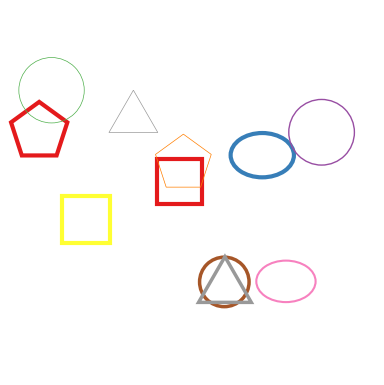[{"shape": "pentagon", "thickness": 3, "radius": 0.38, "center": [0.102, 0.658]}, {"shape": "square", "thickness": 3, "radius": 0.3, "center": [0.466, 0.529]}, {"shape": "oval", "thickness": 3, "radius": 0.41, "center": [0.681, 0.597]}, {"shape": "circle", "thickness": 0.5, "radius": 0.42, "center": [0.134, 0.766]}, {"shape": "circle", "thickness": 1, "radius": 0.43, "center": [0.835, 0.656]}, {"shape": "pentagon", "thickness": 0.5, "radius": 0.38, "center": [0.476, 0.575]}, {"shape": "square", "thickness": 3, "radius": 0.31, "center": [0.224, 0.43]}, {"shape": "circle", "thickness": 2.5, "radius": 0.32, "center": [0.583, 0.268]}, {"shape": "oval", "thickness": 1.5, "radius": 0.38, "center": [0.743, 0.269]}, {"shape": "triangle", "thickness": 2.5, "radius": 0.4, "center": [0.584, 0.254]}, {"shape": "triangle", "thickness": 0.5, "radius": 0.37, "center": [0.346, 0.692]}]